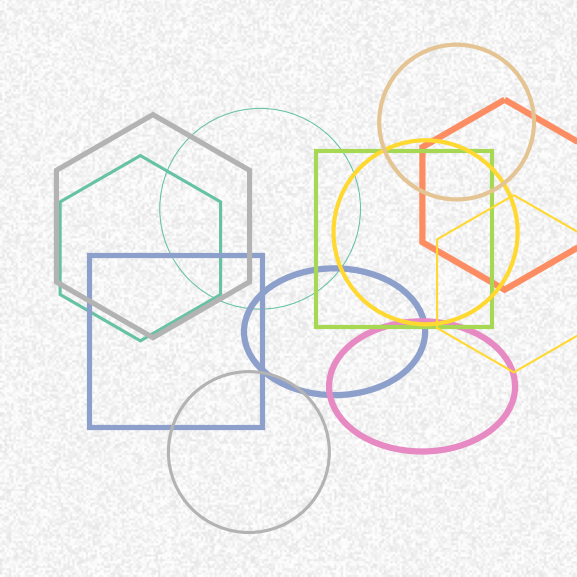[{"shape": "circle", "thickness": 0.5, "radius": 0.87, "center": [0.45, 0.638]}, {"shape": "hexagon", "thickness": 1.5, "radius": 0.8, "center": [0.243, 0.569]}, {"shape": "hexagon", "thickness": 3, "radius": 0.82, "center": [0.874, 0.662]}, {"shape": "oval", "thickness": 3, "radius": 0.78, "center": [0.579, 0.425]}, {"shape": "square", "thickness": 2.5, "radius": 0.75, "center": [0.304, 0.408]}, {"shape": "oval", "thickness": 3, "radius": 0.81, "center": [0.731, 0.33]}, {"shape": "square", "thickness": 2, "radius": 0.76, "center": [0.7, 0.585]}, {"shape": "hexagon", "thickness": 1, "radius": 0.77, "center": [0.89, 0.508]}, {"shape": "circle", "thickness": 2, "radius": 0.8, "center": [0.737, 0.597]}, {"shape": "circle", "thickness": 2, "radius": 0.67, "center": [0.791, 0.788]}, {"shape": "circle", "thickness": 1.5, "radius": 0.7, "center": [0.431, 0.216]}, {"shape": "hexagon", "thickness": 2.5, "radius": 0.97, "center": [0.265, 0.608]}]